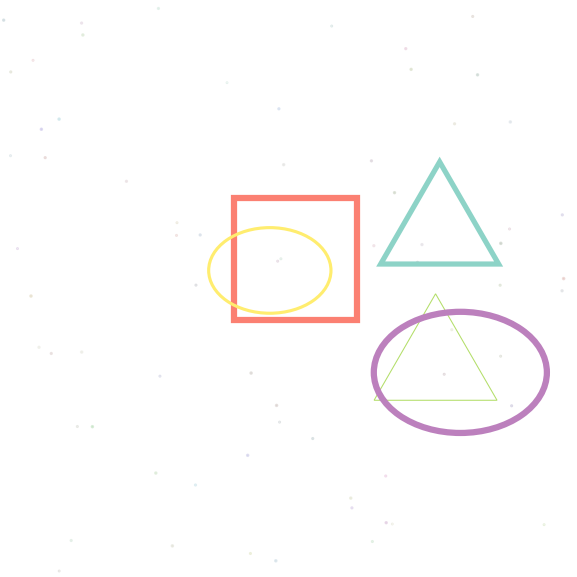[{"shape": "triangle", "thickness": 2.5, "radius": 0.59, "center": [0.761, 0.601]}, {"shape": "square", "thickness": 3, "radius": 0.53, "center": [0.512, 0.551]}, {"shape": "triangle", "thickness": 0.5, "radius": 0.61, "center": [0.754, 0.367]}, {"shape": "oval", "thickness": 3, "radius": 0.75, "center": [0.797, 0.354]}, {"shape": "oval", "thickness": 1.5, "radius": 0.53, "center": [0.467, 0.531]}]